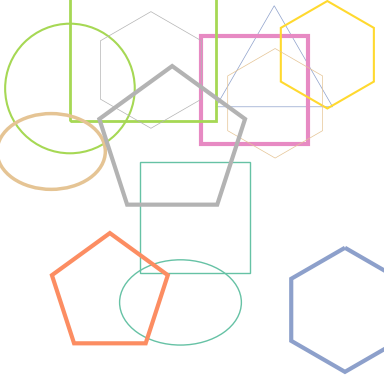[{"shape": "oval", "thickness": 1, "radius": 0.79, "center": [0.469, 0.214]}, {"shape": "square", "thickness": 1, "radius": 0.72, "center": [0.506, 0.436]}, {"shape": "pentagon", "thickness": 3, "radius": 0.79, "center": [0.285, 0.236]}, {"shape": "hexagon", "thickness": 3, "radius": 0.81, "center": [0.896, 0.195]}, {"shape": "triangle", "thickness": 0.5, "radius": 0.88, "center": [0.712, 0.81]}, {"shape": "square", "thickness": 3, "radius": 0.7, "center": [0.662, 0.766]}, {"shape": "square", "thickness": 2, "radius": 0.95, "center": [0.371, 0.876]}, {"shape": "circle", "thickness": 1.5, "radius": 0.84, "center": [0.182, 0.77]}, {"shape": "hexagon", "thickness": 1.5, "radius": 0.7, "center": [0.85, 0.858]}, {"shape": "oval", "thickness": 2.5, "radius": 0.7, "center": [0.133, 0.607]}, {"shape": "hexagon", "thickness": 0.5, "radius": 0.71, "center": [0.715, 0.732]}, {"shape": "hexagon", "thickness": 0.5, "radius": 0.76, "center": [0.392, 0.818]}, {"shape": "pentagon", "thickness": 3, "radius": 0.99, "center": [0.447, 0.629]}]